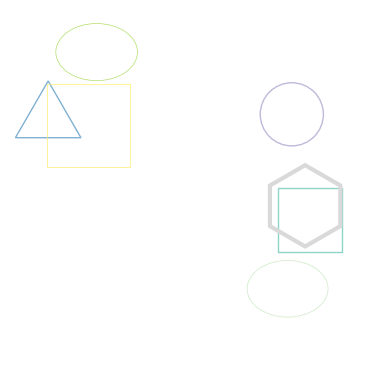[{"shape": "square", "thickness": 1, "radius": 0.42, "center": [0.805, 0.428]}, {"shape": "circle", "thickness": 1, "radius": 0.41, "center": [0.758, 0.703]}, {"shape": "triangle", "thickness": 1, "radius": 0.49, "center": [0.125, 0.691]}, {"shape": "oval", "thickness": 0.5, "radius": 0.53, "center": [0.251, 0.865]}, {"shape": "hexagon", "thickness": 3, "radius": 0.53, "center": [0.793, 0.465]}, {"shape": "oval", "thickness": 0.5, "radius": 0.53, "center": [0.747, 0.25]}, {"shape": "square", "thickness": 0.5, "radius": 0.54, "center": [0.229, 0.674]}]